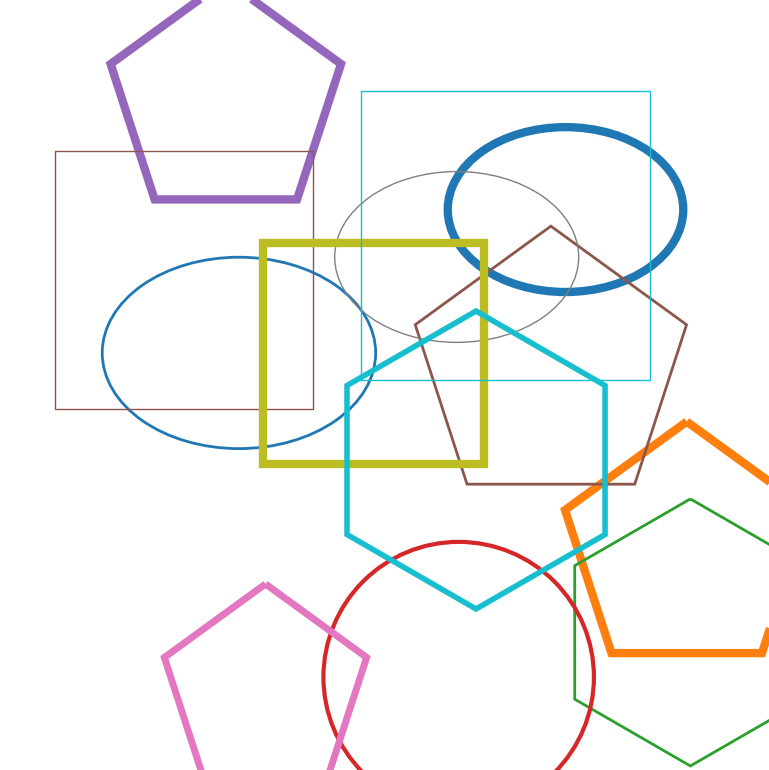[{"shape": "oval", "thickness": 3, "radius": 0.76, "center": [0.734, 0.728]}, {"shape": "oval", "thickness": 1, "radius": 0.89, "center": [0.31, 0.542]}, {"shape": "pentagon", "thickness": 3, "radius": 0.83, "center": [0.892, 0.286]}, {"shape": "hexagon", "thickness": 1, "radius": 0.87, "center": [0.897, 0.179]}, {"shape": "circle", "thickness": 1.5, "radius": 0.88, "center": [0.596, 0.121]}, {"shape": "pentagon", "thickness": 3, "radius": 0.79, "center": [0.293, 0.868]}, {"shape": "square", "thickness": 0.5, "radius": 0.84, "center": [0.239, 0.636]}, {"shape": "pentagon", "thickness": 1, "radius": 0.93, "center": [0.715, 0.521]}, {"shape": "pentagon", "thickness": 2.5, "radius": 0.69, "center": [0.345, 0.103]}, {"shape": "oval", "thickness": 0.5, "radius": 0.79, "center": [0.593, 0.666]}, {"shape": "square", "thickness": 3, "radius": 0.72, "center": [0.485, 0.541]}, {"shape": "square", "thickness": 0.5, "radius": 0.94, "center": [0.657, 0.695]}, {"shape": "hexagon", "thickness": 2, "radius": 0.97, "center": [0.618, 0.403]}]